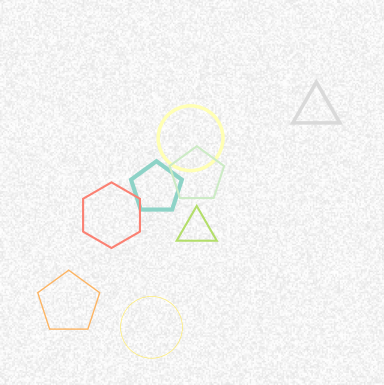[{"shape": "pentagon", "thickness": 3, "radius": 0.35, "center": [0.406, 0.512]}, {"shape": "circle", "thickness": 2.5, "radius": 0.42, "center": [0.495, 0.641]}, {"shape": "hexagon", "thickness": 1.5, "radius": 0.43, "center": [0.29, 0.441]}, {"shape": "pentagon", "thickness": 1, "radius": 0.42, "center": [0.179, 0.214]}, {"shape": "triangle", "thickness": 1.5, "radius": 0.3, "center": [0.511, 0.405]}, {"shape": "triangle", "thickness": 2.5, "radius": 0.35, "center": [0.822, 0.716]}, {"shape": "pentagon", "thickness": 1.5, "radius": 0.37, "center": [0.511, 0.546]}, {"shape": "circle", "thickness": 0.5, "radius": 0.4, "center": [0.394, 0.15]}]